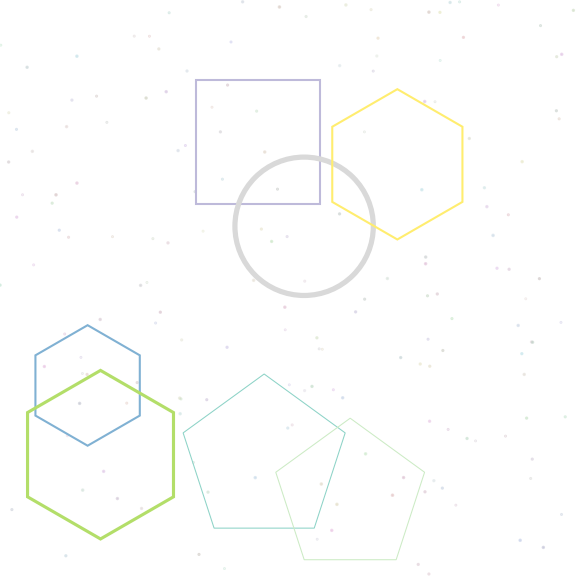[{"shape": "pentagon", "thickness": 0.5, "radius": 0.74, "center": [0.457, 0.204]}, {"shape": "square", "thickness": 1, "radius": 0.53, "center": [0.447, 0.753]}, {"shape": "hexagon", "thickness": 1, "radius": 0.52, "center": [0.152, 0.332]}, {"shape": "hexagon", "thickness": 1.5, "radius": 0.73, "center": [0.174, 0.212]}, {"shape": "circle", "thickness": 2.5, "radius": 0.6, "center": [0.527, 0.607]}, {"shape": "pentagon", "thickness": 0.5, "radius": 0.68, "center": [0.606, 0.14]}, {"shape": "hexagon", "thickness": 1, "radius": 0.65, "center": [0.688, 0.715]}]